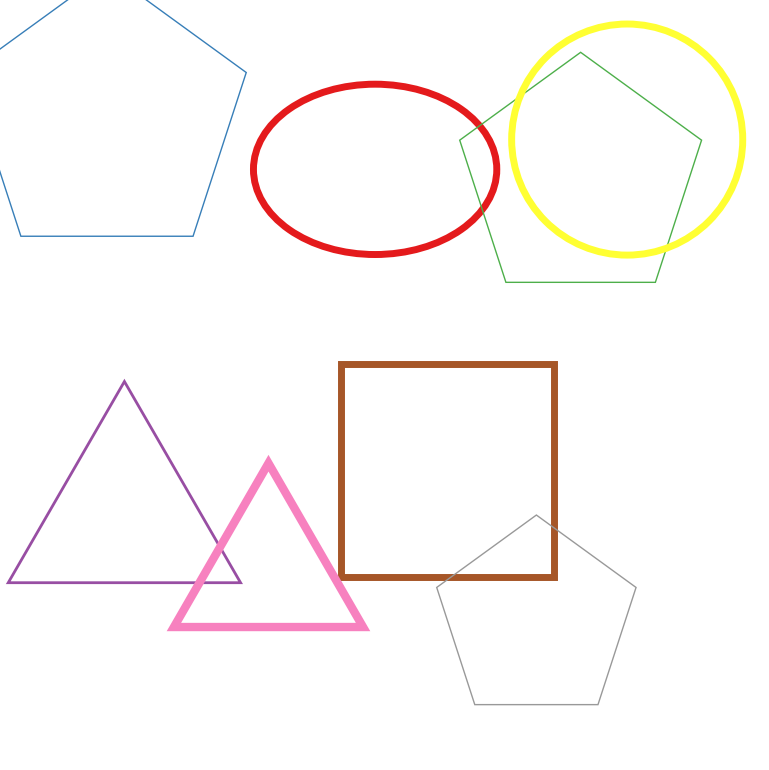[{"shape": "oval", "thickness": 2.5, "radius": 0.79, "center": [0.487, 0.78]}, {"shape": "pentagon", "thickness": 0.5, "radius": 0.95, "center": [0.139, 0.847]}, {"shape": "pentagon", "thickness": 0.5, "radius": 0.83, "center": [0.754, 0.767]}, {"shape": "triangle", "thickness": 1, "radius": 0.87, "center": [0.162, 0.33]}, {"shape": "circle", "thickness": 2.5, "radius": 0.75, "center": [0.815, 0.819]}, {"shape": "square", "thickness": 2.5, "radius": 0.69, "center": [0.581, 0.389]}, {"shape": "triangle", "thickness": 3, "radius": 0.71, "center": [0.349, 0.257]}, {"shape": "pentagon", "thickness": 0.5, "radius": 0.68, "center": [0.697, 0.195]}]